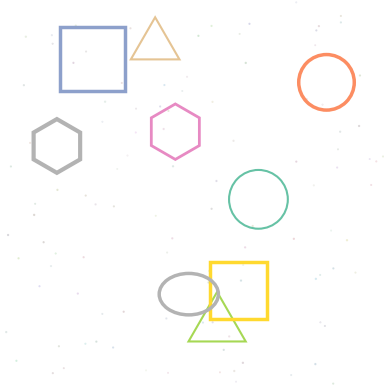[{"shape": "circle", "thickness": 1.5, "radius": 0.38, "center": [0.671, 0.482]}, {"shape": "circle", "thickness": 2.5, "radius": 0.36, "center": [0.848, 0.786]}, {"shape": "square", "thickness": 2.5, "radius": 0.42, "center": [0.24, 0.847]}, {"shape": "hexagon", "thickness": 2, "radius": 0.36, "center": [0.455, 0.658]}, {"shape": "triangle", "thickness": 1.5, "radius": 0.43, "center": [0.564, 0.156]}, {"shape": "square", "thickness": 2.5, "radius": 0.37, "center": [0.62, 0.245]}, {"shape": "triangle", "thickness": 1.5, "radius": 0.36, "center": [0.403, 0.882]}, {"shape": "oval", "thickness": 2.5, "radius": 0.38, "center": [0.49, 0.236]}, {"shape": "hexagon", "thickness": 3, "radius": 0.35, "center": [0.148, 0.621]}]